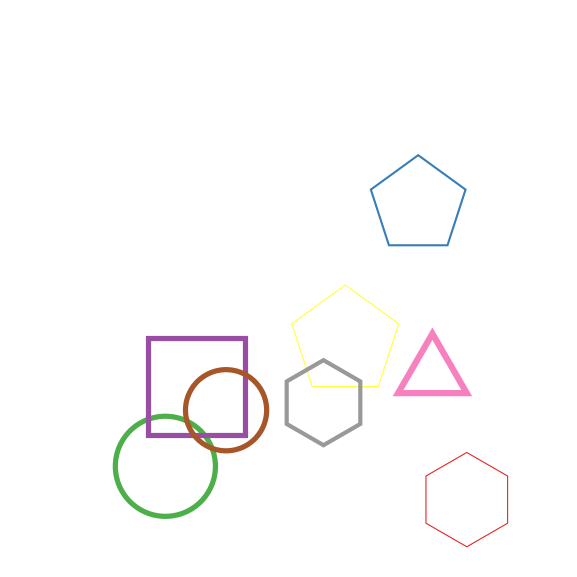[{"shape": "hexagon", "thickness": 0.5, "radius": 0.41, "center": [0.808, 0.134]}, {"shape": "pentagon", "thickness": 1, "radius": 0.43, "center": [0.724, 0.644]}, {"shape": "circle", "thickness": 2.5, "radius": 0.43, "center": [0.286, 0.192]}, {"shape": "square", "thickness": 2.5, "radius": 0.42, "center": [0.34, 0.33]}, {"shape": "pentagon", "thickness": 0.5, "radius": 0.49, "center": [0.598, 0.408]}, {"shape": "circle", "thickness": 2.5, "radius": 0.35, "center": [0.391, 0.289]}, {"shape": "triangle", "thickness": 3, "radius": 0.34, "center": [0.749, 0.353]}, {"shape": "hexagon", "thickness": 2, "radius": 0.37, "center": [0.56, 0.302]}]